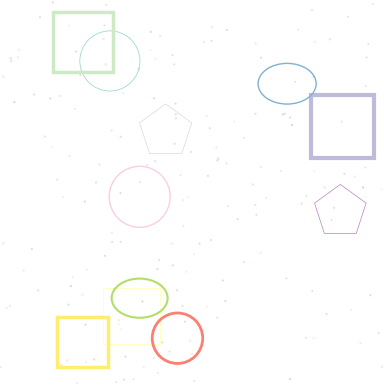[{"shape": "circle", "thickness": 0.5, "radius": 0.39, "center": [0.285, 0.842]}, {"shape": "square", "thickness": 0.5, "radius": 0.37, "center": [0.341, 0.18]}, {"shape": "square", "thickness": 3, "radius": 0.41, "center": [0.89, 0.671]}, {"shape": "circle", "thickness": 2, "radius": 0.33, "center": [0.461, 0.122]}, {"shape": "oval", "thickness": 1, "radius": 0.38, "center": [0.746, 0.783]}, {"shape": "oval", "thickness": 1.5, "radius": 0.36, "center": [0.363, 0.226]}, {"shape": "circle", "thickness": 1, "radius": 0.4, "center": [0.363, 0.489]}, {"shape": "pentagon", "thickness": 0.5, "radius": 0.36, "center": [0.43, 0.659]}, {"shape": "pentagon", "thickness": 0.5, "radius": 0.35, "center": [0.884, 0.451]}, {"shape": "square", "thickness": 2.5, "radius": 0.39, "center": [0.216, 0.89]}, {"shape": "square", "thickness": 2.5, "radius": 0.33, "center": [0.214, 0.112]}]